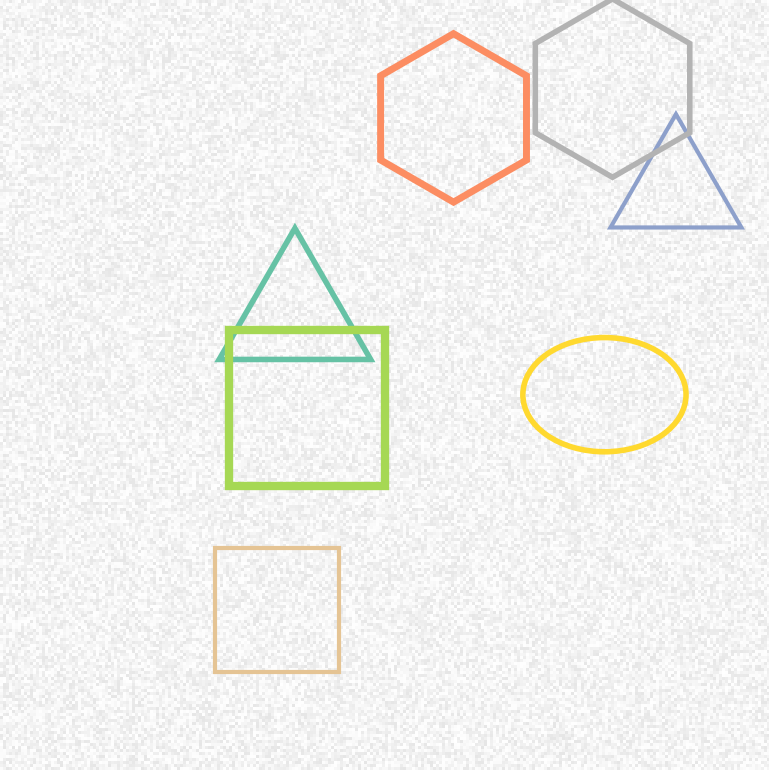[{"shape": "triangle", "thickness": 2, "radius": 0.57, "center": [0.383, 0.59]}, {"shape": "hexagon", "thickness": 2.5, "radius": 0.55, "center": [0.589, 0.847]}, {"shape": "triangle", "thickness": 1.5, "radius": 0.49, "center": [0.878, 0.754]}, {"shape": "square", "thickness": 3, "radius": 0.51, "center": [0.399, 0.47]}, {"shape": "oval", "thickness": 2, "radius": 0.53, "center": [0.785, 0.487]}, {"shape": "square", "thickness": 1.5, "radius": 0.4, "center": [0.36, 0.208]}, {"shape": "hexagon", "thickness": 2, "radius": 0.58, "center": [0.796, 0.886]}]